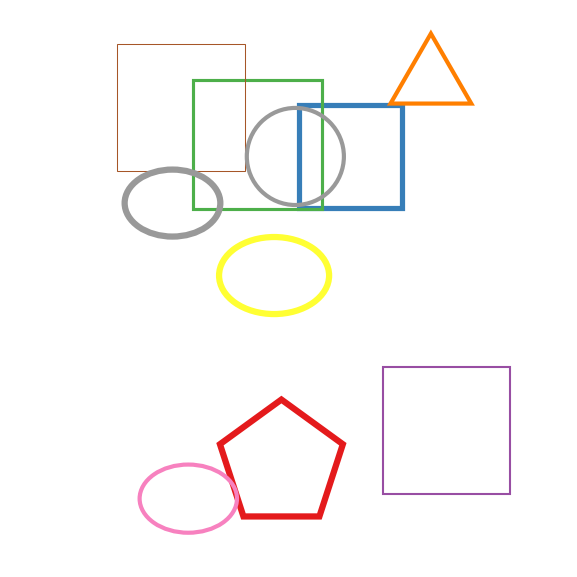[{"shape": "pentagon", "thickness": 3, "radius": 0.56, "center": [0.487, 0.195]}, {"shape": "square", "thickness": 2.5, "radius": 0.45, "center": [0.606, 0.728]}, {"shape": "square", "thickness": 1.5, "radius": 0.56, "center": [0.446, 0.749]}, {"shape": "square", "thickness": 1, "radius": 0.55, "center": [0.773, 0.254]}, {"shape": "triangle", "thickness": 2, "radius": 0.4, "center": [0.746, 0.86]}, {"shape": "oval", "thickness": 3, "radius": 0.48, "center": [0.475, 0.522]}, {"shape": "square", "thickness": 0.5, "radius": 0.55, "center": [0.313, 0.813]}, {"shape": "oval", "thickness": 2, "radius": 0.42, "center": [0.326, 0.136]}, {"shape": "circle", "thickness": 2, "radius": 0.42, "center": [0.511, 0.728]}, {"shape": "oval", "thickness": 3, "radius": 0.41, "center": [0.299, 0.647]}]